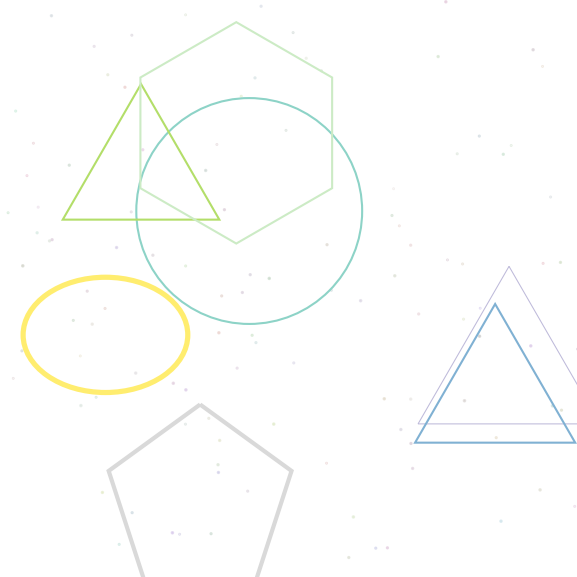[{"shape": "circle", "thickness": 1, "radius": 0.98, "center": [0.432, 0.634]}, {"shape": "triangle", "thickness": 0.5, "radius": 0.91, "center": [0.881, 0.356]}, {"shape": "triangle", "thickness": 1, "radius": 0.8, "center": [0.857, 0.313]}, {"shape": "triangle", "thickness": 1, "radius": 0.78, "center": [0.244, 0.697]}, {"shape": "pentagon", "thickness": 2, "radius": 0.83, "center": [0.347, 0.132]}, {"shape": "hexagon", "thickness": 1, "radius": 0.96, "center": [0.409, 0.769]}, {"shape": "oval", "thickness": 2.5, "radius": 0.71, "center": [0.183, 0.419]}]